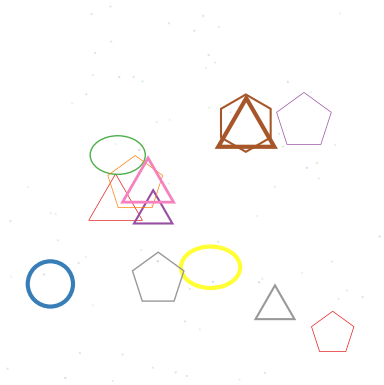[{"shape": "triangle", "thickness": 0.5, "radius": 0.4, "center": [0.3, 0.468]}, {"shape": "pentagon", "thickness": 0.5, "radius": 0.29, "center": [0.864, 0.134]}, {"shape": "circle", "thickness": 3, "radius": 0.29, "center": [0.131, 0.262]}, {"shape": "oval", "thickness": 1, "radius": 0.36, "center": [0.306, 0.597]}, {"shape": "pentagon", "thickness": 0.5, "radius": 0.37, "center": [0.789, 0.685]}, {"shape": "triangle", "thickness": 1.5, "radius": 0.29, "center": [0.398, 0.448]}, {"shape": "pentagon", "thickness": 0.5, "radius": 0.37, "center": [0.351, 0.521]}, {"shape": "oval", "thickness": 3, "radius": 0.38, "center": [0.547, 0.306]}, {"shape": "hexagon", "thickness": 1.5, "radius": 0.37, "center": [0.639, 0.68]}, {"shape": "triangle", "thickness": 3, "radius": 0.42, "center": [0.64, 0.661]}, {"shape": "triangle", "thickness": 2, "radius": 0.38, "center": [0.385, 0.513]}, {"shape": "pentagon", "thickness": 1, "radius": 0.35, "center": [0.411, 0.275]}, {"shape": "triangle", "thickness": 1.5, "radius": 0.29, "center": [0.714, 0.2]}]